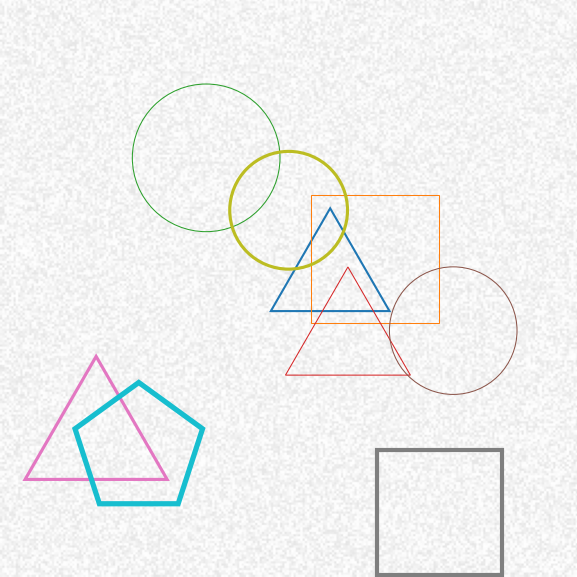[{"shape": "triangle", "thickness": 1, "radius": 0.59, "center": [0.572, 0.52]}, {"shape": "square", "thickness": 0.5, "radius": 0.55, "center": [0.65, 0.551]}, {"shape": "circle", "thickness": 0.5, "radius": 0.64, "center": [0.357, 0.726]}, {"shape": "triangle", "thickness": 0.5, "radius": 0.62, "center": [0.602, 0.412]}, {"shape": "circle", "thickness": 0.5, "radius": 0.55, "center": [0.785, 0.427]}, {"shape": "triangle", "thickness": 1.5, "radius": 0.71, "center": [0.166, 0.24]}, {"shape": "square", "thickness": 2, "radius": 0.54, "center": [0.761, 0.111]}, {"shape": "circle", "thickness": 1.5, "radius": 0.51, "center": [0.5, 0.635]}, {"shape": "pentagon", "thickness": 2.5, "radius": 0.58, "center": [0.24, 0.221]}]